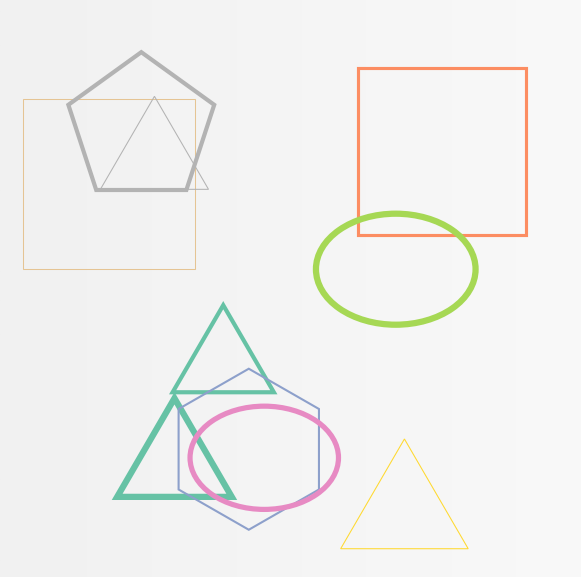[{"shape": "triangle", "thickness": 2, "radius": 0.5, "center": [0.384, 0.37]}, {"shape": "triangle", "thickness": 3, "radius": 0.57, "center": [0.3, 0.196]}, {"shape": "square", "thickness": 1.5, "radius": 0.72, "center": [0.76, 0.737]}, {"shape": "hexagon", "thickness": 1, "radius": 0.7, "center": [0.428, 0.221]}, {"shape": "oval", "thickness": 2.5, "radius": 0.64, "center": [0.455, 0.206]}, {"shape": "oval", "thickness": 3, "radius": 0.69, "center": [0.681, 0.533]}, {"shape": "triangle", "thickness": 0.5, "radius": 0.63, "center": [0.696, 0.112]}, {"shape": "square", "thickness": 0.5, "radius": 0.74, "center": [0.188, 0.68]}, {"shape": "pentagon", "thickness": 2, "radius": 0.66, "center": [0.243, 0.777]}, {"shape": "triangle", "thickness": 0.5, "radius": 0.54, "center": [0.266, 0.725]}]